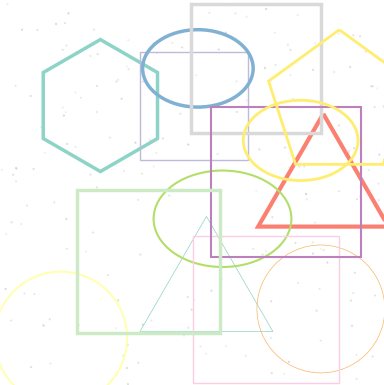[{"shape": "triangle", "thickness": 0.5, "radius": 1.0, "center": [0.536, 0.239]}, {"shape": "hexagon", "thickness": 2.5, "radius": 0.86, "center": [0.261, 0.726]}, {"shape": "circle", "thickness": 1.5, "radius": 0.86, "center": [0.158, 0.122]}, {"shape": "square", "thickness": 1, "radius": 0.7, "center": [0.503, 0.725]}, {"shape": "triangle", "thickness": 3, "radius": 0.98, "center": [0.84, 0.509]}, {"shape": "oval", "thickness": 2.5, "radius": 0.72, "center": [0.514, 0.822]}, {"shape": "circle", "thickness": 0.5, "radius": 0.83, "center": [0.833, 0.198]}, {"shape": "oval", "thickness": 1.5, "radius": 0.89, "center": [0.578, 0.432]}, {"shape": "square", "thickness": 1, "radius": 0.95, "center": [0.692, 0.196]}, {"shape": "square", "thickness": 2.5, "radius": 0.84, "center": [0.665, 0.822]}, {"shape": "square", "thickness": 1.5, "radius": 0.98, "center": [0.743, 0.528]}, {"shape": "square", "thickness": 2.5, "radius": 0.93, "center": [0.386, 0.321]}, {"shape": "oval", "thickness": 2, "radius": 0.75, "center": [0.781, 0.635]}, {"shape": "pentagon", "thickness": 2, "radius": 0.97, "center": [0.881, 0.729]}]